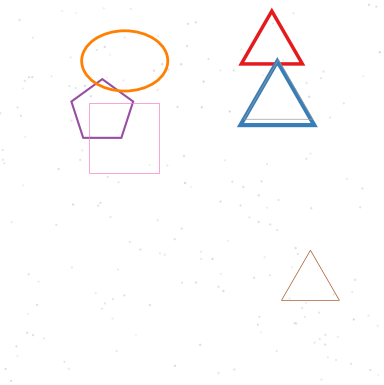[{"shape": "triangle", "thickness": 2.5, "radius": 0.46, "center": [0.706, 0.88]}, {"shape": "triangle", "thickness": 3, "radius": 0.55, "center": [0.72, 0.73]}, {"shape": "pentagon", "thickness": 1.5, "radius": 0.42, "center": [0.266, 0.71]}, {"shape": "oval", "thickness": 2, "radius": 0.56, "center": [0.324, 0.842]}, {"shape": "triangle", "thickness": 0.5, "radius": 0.43, "center": [0.806, 0.263]}, {"shape": "square", "thickness": 0.5, "radius": 0.45, "center": [0.322, 0.642]}, {"shape": "triangle", "thickness": 0.5, "radius": 0.52, "center": [0.723, 0.742]}]